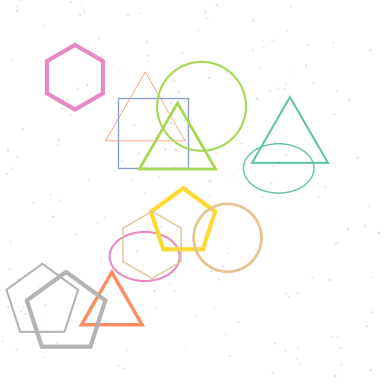[{"shape": "triangle", "thickness": 1.5, "radius": 0.57, "center": [0.753, 0.634]}, {"shape": "oval", "thickness": 1, "radius": 0.46, "center": [0.724, 0.563]}, {"shape": "triangle", "thickness": 0.5, "radius": 0.6, "center": [0.377, 0.694]}, {"shape": "triangle", "thickness": 2.5, "radius": 0.45, "center": [0.29, 0.202]}, {"shape": "square", "thickness": 1, "radius": 0.45, "center": [0.398, 0.654]}, {"shape": "oval", "thickness": 1.5, "radius": 0.46, "center": [0.376, 0.334]}, {"shape": "hexagon", "thickness": 3, "radius": 0.42, "center": [0.195, 0.799]}, {"shape": "circle", "thickness": 1.5, "radius": 0.58, "center": [0.524, 0.724]}, {"shape": "triangle", "thickness": 2, "radius": 0.57, "center": [0.461, 0.618]}, {"shape": "pentagon", "thickness": 3, "radius": 0.44, "center": [0.476, 0.423]}, {"shape": "hexagon", "thickness": 1, "radius": 0.44, "center": [0.395, 0.364]}, {"shape": "circle", "thickness": 2, "radius": 0.44, "center": [0.591, 0.382]}, {"shape": "pentagon", "thickness": 3, "radius": 0.54, "center": [0.172, 0.186]}, {"shape": "pentagon", "thickness": 1.5, "radius": 0.49, "center": [0.11, 0.217]}]